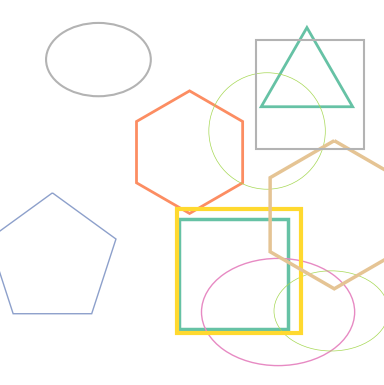[{"shape": "square", "thickness": 2.5, "radius": 0.71, "center": [0.606, 0.288]}, {"shape": "triangle", "thickness": 2, "radius": 0.69, "center": [0.797, 0.791]}, {"shape": "hexagon", "thickness": 2, "radius": 0.8, "center": [0.492, 0.605]}, {"shape": "pentagon", "thickness": 1, "radius": 0.87, "center": [0.136, 0.326]}, {"shape": "oval", "thickness": 1, "radius": 0.99, "center": [0.722, 0.19]}, {"shape": "oval", "thickness": 0.5, "radius": 0.74, "center": [0.86, 0.192]}, {"shape": "circle", "thickness": 0.5, "radius": 0.76, "center": [0.694, 0.66]}, {"shape": "square", "thickness": 3, "radius": 0.81, "center": [0.621, 0.295]}, {"shape": "hexagon", "thickness": 2.5, "radius": 0.96, "center": [0.868, 0.442]}, {"shape": "square", "thickness": 1.5, "radius": 0.71, "center": [0.805, 0.754]}, {"shape": "oval", "thickness": 1.5, "radius": 0.68, "center": [0.256, 0.845]}]